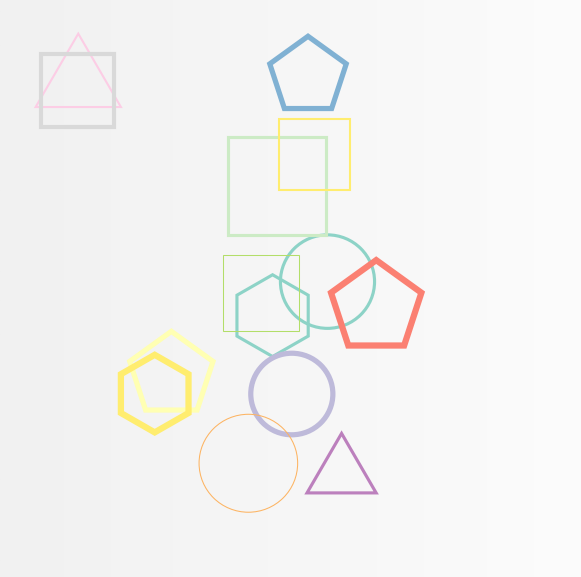[{"shape": "circle", "thickness": 1.5, "radius": 0.4, "center": [0.563, 0.512]}, {"shape": "hexagon", "thickness": 1.5, "radius": 0.35, "center": [0.469, 0.453]}, {"shape": "pentagon", "thickness": 2.5, "radius": 0.38, "center": [0.295, 0.35]}, {"shape": "circle", "thickness": 2.5, "radius": 0.35, "center": [0.502, 0.317]}, {"shape": "pentagon", "thickness": 3, "radius": 0.41, "center": [0.647, 0.467]}, {"shape": "pentagon", "thickness": 2.5, "radius": 0.35, "center": [0.53, 0.867]}, {"shape": "circle", "thickness": 0.5, "radius": 0.42, "center": [0.427, 0.197]}, {"shape": "square", "thickness": 0.5, "radius": 0.33, "center": [0.449, 0.492]}, {"shape": "triangle", "thickness": 1, "radius": 0.42, "center": [0.135, 0.856]}, {"shape": "square", "thickness": 2, "radius": 0.31, "center": [0.134, 0.842]}, {"shape": "triangle", "thickness": 1.5, "radius": 0.34, "center": [0.588, 0.18]}, {"shape": "square", "thickness": 1.5, "radius": 0.42, "center": [0.477, 0.677]}, {"shape": "hexagon", "thickness": 3, "radius": 0.34, "center": [0.266, 0.318]}, {"shape": "square", "thickness": 1, "radius": 0.31, "center": [0.541, 0.731]}]